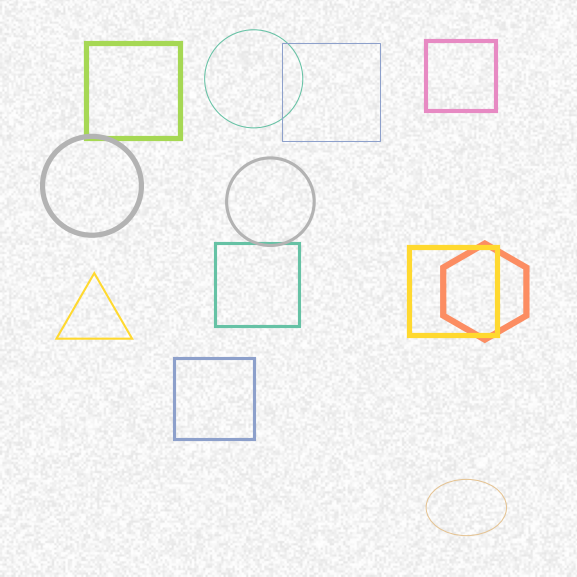[{"shape": "circle", "thickness": 0.5, "radius": 0.42, "center": [0.439, 0.863]}, {"shape": "square", "thickness": 1.5, "radius": 0.36, "center": [0.445, 0.506]}, {"shape": "hexagon", "thickness": 3, "radius": 0.42, "center": [0.839, 0.494]}, {"shape": "square", "thickness": 0.5, "radius": 0.42, "center": [0.574, 0.839]}, {"shape": "square", "thickness": 1.5, "radius": 0.35, "center": [0.371, 0.309]}, {"shape": "square", "thickness": 2, "radius": 0.3, "center": [0.798, 0.867]}, {"shape": "square", "thickness": 2.5, "radius": 0.41, "center": [0.23, 0.843]}, {"shape": "triangle", "thickness": 1, "radius": 0.38, "center": [0.163, 0.45]}, {"shape": "square", "thickness": 2.5, "radius": 0.38, "center": [0.785, 0.495]}, {"shape": "oval", "thickness": 0.5, "radius": 0.35, "center": [0.807, 0.12]}, {"shape": "circle", "thickness": 1.5, "radius": 0.38, "center": [0.468, 0.65]}, {"shape": "circle", "thickness": 2.5, "radius": 0.43, "center": [0.159, 0.677]}]